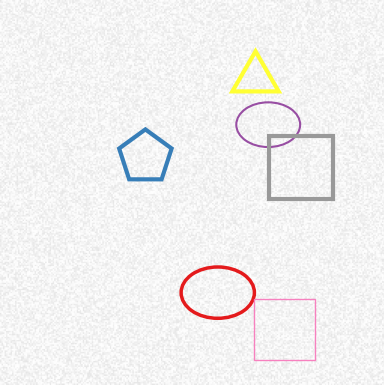[{"shape": "oval", "thickness": 2.5, "radius": 0.48, "center": [0.566, 0.24]}, {"shape": "pentagon", "thickness": 3, "radius": 0.36, "center": [0.378, 0.592]}, {"shape": "oval", "thickness": 1.5, "radius": 0.41, "center": [0.697, 0.676]}, {"shape": "triangle", "thickness": 3, "radius": 0.35, "center": [0.664, 0.797]}, {"shape": "square", "thickness": 1, "radius": 0.4, "center": [0.739, 0.144]}, {"shape": "square", "thickness": 3, "radius": 0.41, "center": [0.782, 0.565]}]